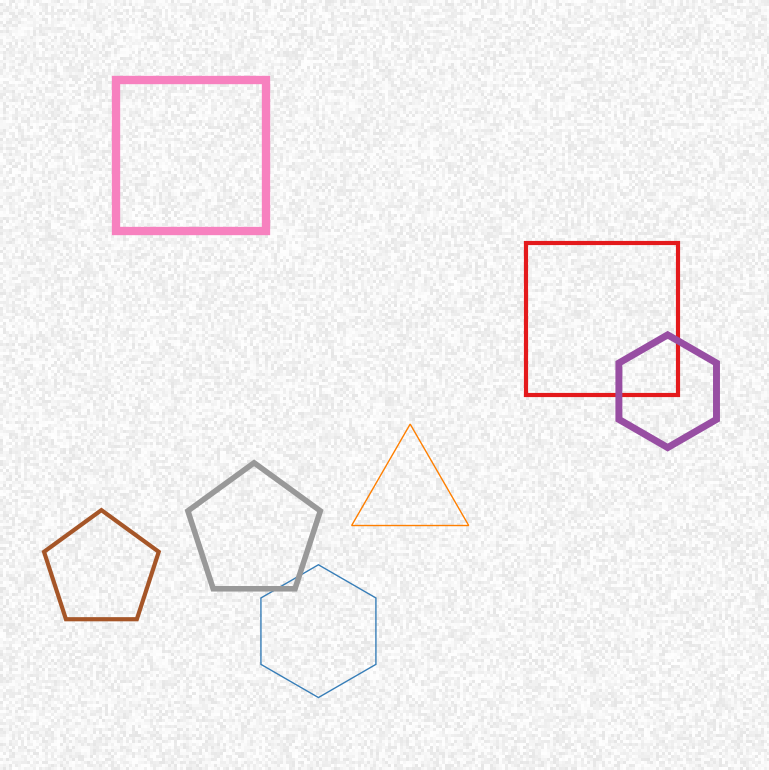[{"shape": "square", "thickness": 1.5, "radius": 0.49, "center": [0.782, 0.585]}, {"shape": "hexagon", "thickness": 0.5, "radius": 0.43, "center": [0.414, 0.18]}, {"shape": "hexagon", "thickness": 2.5, "radius": 0.37, "center": [0.867, 0.492]}, {"shape": "triangle", "thickness": 0.5, "radius": 0.44, "center": [0.533, 0.361]}, {"shape": "pentagon", "thickness": 1.5, "radius": 0.39, "center": [0.132, 0.259]}, {"shape": "square", "thickness": 3, "radius": 0.49, "center": [0.248, 0.798]}, {"shape": "pentagon", "thickness": 2, "radius": 0.45, "center": [0.33, 0.309]}]